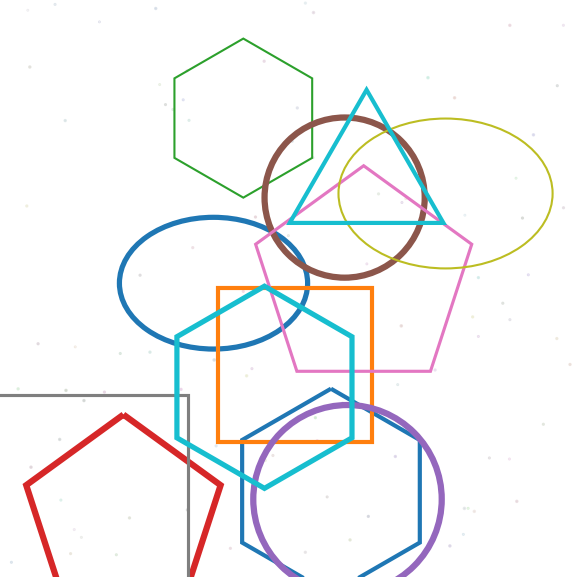[{"shape": "hexagon", "thickness": 2, "radius": 0.89, "center": [0.573, 0.148]}, {"shape": "oval", "thickness": 2.5, "radius": 0.81, "center": [0.37, 0.509]}, {"shape": "square", "thickness": 2, "radius": 0.67, "center": [0.511, 0.367]}, {"shape": "hexagon", "thickness": 1, "radius": 0.69, "center": [0.421, 0.795]}, {"shape": "pentagon", "thickness": 3, "radius": 0.88, "center": [0.214, 0.104]}, {"shape": "circle", "thickness": 3, "radius": 0.82, "center": [0.602, 0.135]}, {"shape": "circle", "thickness": 3, "radius": 0.69, "center": [0.597, 0.657]}, {"shape": "pentagon", "thickness": 1.5, "radius": 0.98, "center": [0.63, 0.515]}, {"shape": "square", "thickness": 1.5, "radius": 0.87, "center": [0.152, 0.141]}, {"shape": "oval", "thickness": 1, "radius": 0.93, "center": [0.772, 0.664]}, {"shape": "hexagon", "thickness": 2.5, "radius": 0.88, "center": [0.458, 0.329]}, {"shape": "triangle", "thickness": 2, "radius": 0.77, "center": [0.635, 0.69]}]